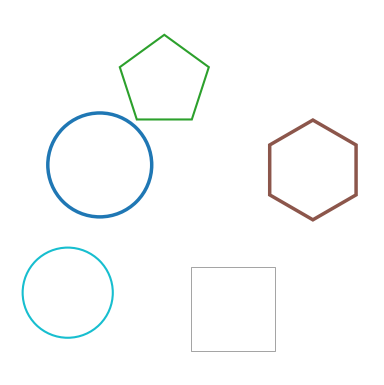[{"shape": "circle", "thickness": 2.5, "radius": 0.67, "center": [0.259, 0.572]}, {"shape": "pentagon", "thickness": 1.5, "radius": 0.61, "center": [0.427, 0.788]}, {"shape": "hexagon", "thickness": 2.5, "radius": 0.65, "center": [0.813, 0.559]}, {"shape": "square", "thickness": 0.5, "radius": 0.55, "center": [0.606, 0.198]}, {"shape": "circle", "thickness": 1.5, "radius": 0.59, "center": [0.176, 0.24]}]